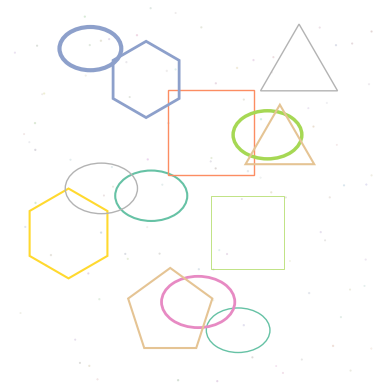[{"shape": "oval", "thickness": 1, "radius": 0.41, "center": [0.619, 0.142]}, {"shape": "oval", "thickness": 1.5, "radius": 0.47, "center": [0.393, 0.492]}, {"shape": "square", "thickness": 1, "radius": 0.56, "center": [0.549, 0.656]}, {"shape": "hexagon", "thickness": 2, "radius": 0.5, "center": [0.38, 0.794]}, {"shape": "oval", "thickness": 3, "radius": 0.4, "center": [0.235, 0.874]}, {"shape": "oval", "thickness": 2, "radius": 0.48, "center": [0.515, 0.216]}, {"shape": "square", "thickness": 0.5, "radius": 0.48, "center": [0.642, 0.395]}, {"shape": "oval", "thickness": 2.5, "radius": 0.45, "center": [0.695, 0.65]}, {"shape": "hexagon", "thickness": 1.5, "radius": 0.58, "center": [0.178, 0.394]}, {"shape": "pentagon", "thickness": 1.5, "radius": 0.57, "center": [0.442, 0.189]}, {"shape": "triangle", "thickness": 1.5, "radius": 0.51, "center": [0.727, 0.625]}, {"shape": "triangle", "thickness": 1, "radius": 0.58, "center": [0.777, 0.822]}, {"shape": "oval", "thickness": 1, "radius": 0.47, "center": [0.263, 0.511]}]